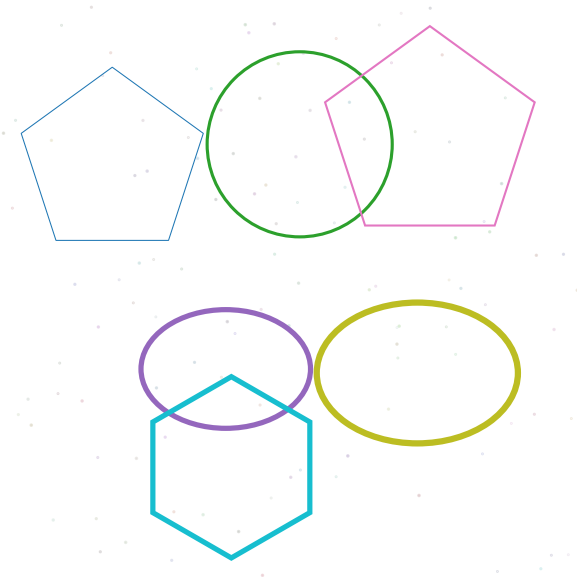[{"shape": "pentagon", "thickness": 0.5, "radius": 0.83, "center": [0.194, 0.717]}, {"shape": "circle", "thickness": 1.5, "radius": 0.8, "center": [0.519, 0.749]}, {"shape": "oval", "thickness": 2.5, "radius": 0.73, "center": [0.391, 0.36]}, {"shape": "pentagon", "thickness": 1, "radius": 0.95, "center": [0.744, 0.763]}, {"shape": "oval", "thickness": 3, "radius": 0.87, "center": [0.723, 0.353]}, {"shape": "hexagon", "thickness": 2.5, "radius": 0.78, "center": [0.401, 0.19]}]